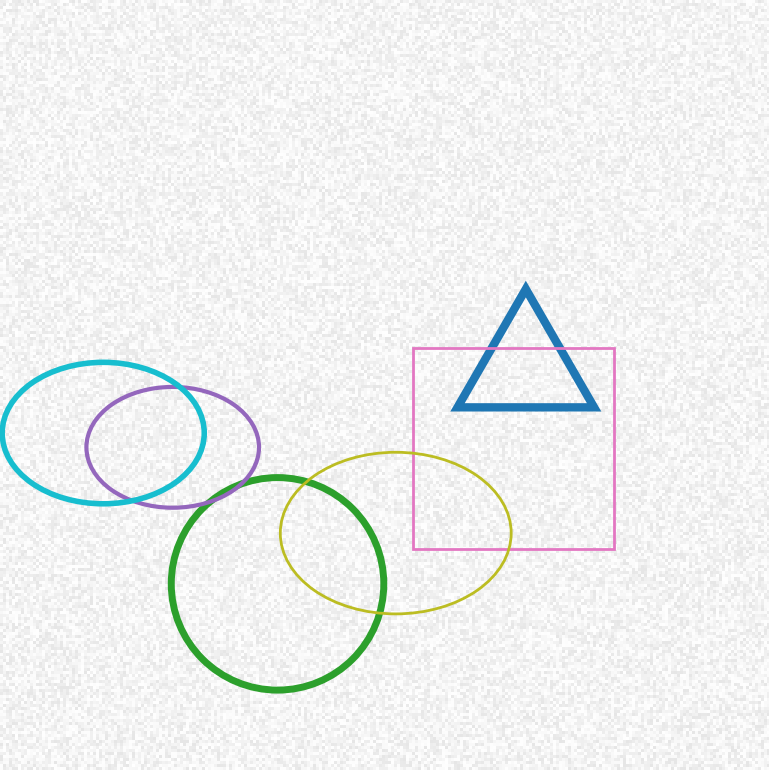[{"shape": "triangle", "thickness": 3, "radius": 0.51, "center": [0.683, 0.522]}, {"shape": "circle", "thickness": 2.5, "radius": 0.69, "center": [0.36, 0.242]}, {"shape": "oval", "thickness": 1.5, "radius": 0.56, "center": [0.224, 0.419]}, {"shape": "square", "thickness": 1, "radius": 0.65, "center": [0.667, 0.418]}, {"shape": "oval", "thickness": 1, "radius": 0.75, "center": [0.514, 0.308]}, {"shape": "oval", "thickness": 2, "radius": 0.66, "center": [0.134, 0.438]}]